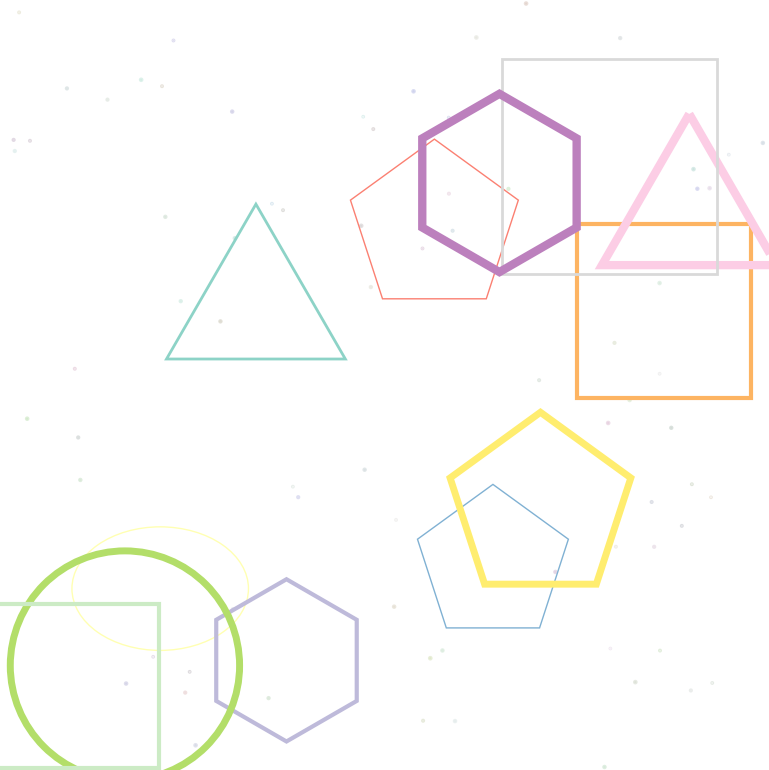[{"shape": "triangle", "thickness": 1, "radius": 0.67, "center": [0.332, 0.601]}, {"shape": "oval", "thickness": 0.5, "radius": 0.57, "center": [0.208, 0.236]}, {"shape": "hexagon", "thickness": 1.5, "radius": 0.53, "center": [0.372, 0.142]}, {"shape": "pentagon", "thickness": 0.5, "radius": 0.57, "center": [0.564, 0.705]}, {"shape": "pentagon", "thickness": 0.5, "radius": 0.52, "center": [0.64, 0.268]}, {"shape": "square", "thickness": 1.5, "radius": 0.56, "center": [0.862, 0.596]}, {"shape": "circle", "thickness": 2.5, "radius": 0.74, "center": [0.162, 0.136]}, {"shape": "triangle", "thickness": 3, "radius": 0.65, "center": [0.895, 0.721]}, {"shape": "square", "thickness": 1, "radius": 0.7, "center": [0.792, 0.784]}, {"shape": "hexagon", "thickness": 3, "radius": 0.58, "center": [0.649, 0.762]}, {"shape": "square", "thickness": 1.5, "radius": 0.53, "center": [0.1, 0.11]}, {"shape": "pentagon", "thickness": 2.5, "radius": 0.62, "center": [0.702, 0.341]}]